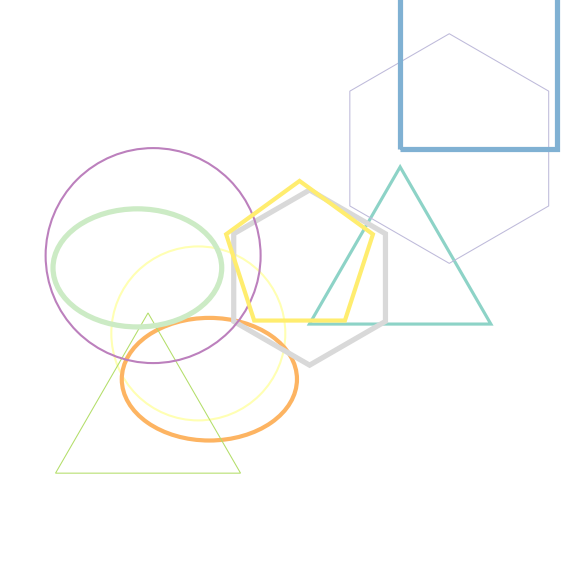[{"shape": "triangle", "thickness": 1.5, "radius": 0.91, "center": [0.693, 0.529]}, {"shape": "circle", "thickness": 1, "radius": 0.75, "center": [0.343, 0.422]}, {"shape": "hexagon", "thickness": 0.5, "radius": 0.99, "center": [0.778, 0.742]}, {"shape": "square", "thickness": 2.5, "radius": 0.68, "center": [0.829, 0.877]}, {"shape": "oval", "thickness": 2, "radius": 0.76, "center": [0.363, 0.343]}, {"shape": "triangle", "thickness": 0.5, "radius": 0.92, "center": [0.256, 0.272]}, {"shape": "hexagon", "thickness": 2.5, "radius": 0.76, "center": [0.536, 0.519]}, {"shape": "circle", "thickness": 1, "radius": 0.93, "center": [0.265, 0.557]}, {"shape": "oval", "thickness": 2.5, "radius": 0.73, "center": [0.238, 0.535]}, {"shape": "pentagon", "thickness": 2, "radius": 0.67, "center": [0.519, 0.552]}]